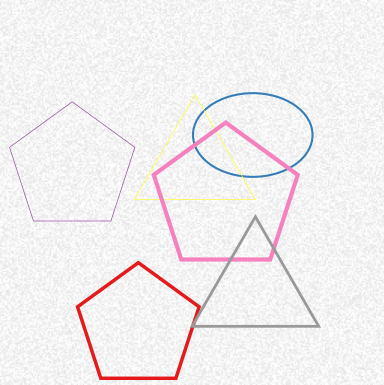[{"shape": "pentagon", "thickness": 2.5, "radius": 0.83, "center": [0.359, 0.152]}, {"shape": "oval", "thickness": 1.5, "radius": 0.78, "center": [0.657, 0.649]}, {"shape": "pentagon", "thickness": 0.5, "radius": 0.86, "center": [0.187, 0.564]}, {"shape": "triangle", "thickness": 0.5, "radius": 0.91, "center": [0.506, 0.572]}, {"shape": "pentagon", "thickness": 3, "radius": 0.98, "center": [0.586, 0.485]}, {"shape": "triangle", "thickness": 2, "radius": 0.95, "center": [0.663, 0.247]}]